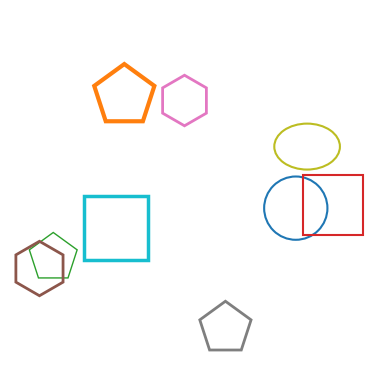[{"shape": "circle", "thickness": 1.5, "radius": 0.41, "center": [0.768, 0.459]}, {"shape": "pentagon", "thickness": 3, "radius": 0.41, "center": [0.323, 0.751]}, {"shape": "pentagon", "thickness": 1, "radius": 0.33, "center": [0.138, 0.331]}, {"shape": "square", "thickness": 1.5, "radius": 0.39, "center": [0.866, 0.467]}, {"shape": "hexagon", "thickness": 2, "radius": 0.35, "center": [0.103, 0.303]}, {"shape": "hexagon", "thickness": 2, "radius": 0.33, "center": [0.479, 0.739]}, {"shape": "pentagon", "thickness": 2, "radius": 0.35, "center": [0.586, 0.148]}, {"shape": "oval", "thickness": 1.5, "radius": 0.43, "center": [0.798, 0.619]}, {"shape": "square", "thickness": 2.5, "radius": 0.42, "center": [0.301, 0.409]}]